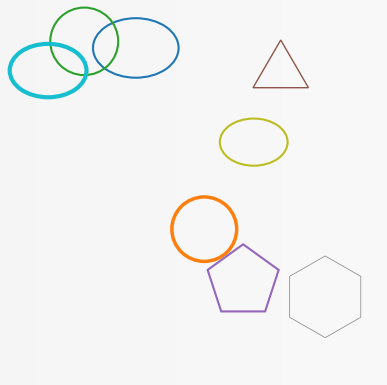[{"shape": "oval", "thickness": 1.5, "radius": 0.55, "center": [0.35, 0.875]}, {"shape": "circle", "thickness": 2.5, "radius": 0.42, "center": [0.527, 0.405]}, {"shape": "circle", "thickness": 1.5, "radius": 0.44, "center": [0.217, 0.893]}, {"shape": "pentagon", "thickness": 1.5, "radius": 0.48, "center": [0.627, 0.269]}, {"shape": "triangle", "thickness": 1, "radius": 0.41, "center": [0.724, 0.813]}, {"shape": "hexagon", "thickness": 0.5, "radius": 0.53, "center": [0.839, 0.229]}, {"shape": "oval", "thickness": 1.5, "radius": 0.44, "center": [0.655, 0.631]}, {"shape": "oval", "thickness": 3, "radius": 0.5, "center": [0.124, 0.817]}]